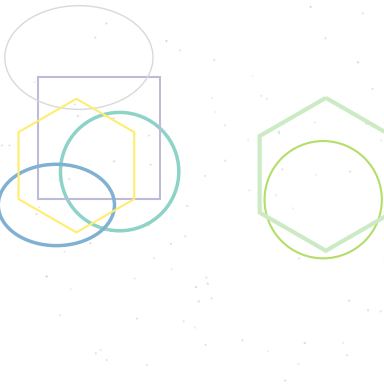[{"shape": "circle", "thickness": 2.5, "radius": 0.77, "center": [0.311, 0.554]}, {"shape": "square", "thickness": 1.5, "radius": 0.79, "center": [0.257, 0.641]}, {"shape": "oval", "thickness": 2.5, "radius": 0.75, "center": [0.146, 0.468]}, {"shape": "circle", "thickness": 1.5, "radius": 0.76, "center": [0.839, 0.481]}, {"shape": "oval", "thickness": 1, "radius": 0.96, "center": [0.205, 0.851]}, {"shape": "hexagon", "thickness": 3, "radius": 0.99, "center": [0.846, 0.547]}, {"shape": "hexagon", "thickness": 1.5, "radius": 0.87, "center": [0.198, 0.57]}]